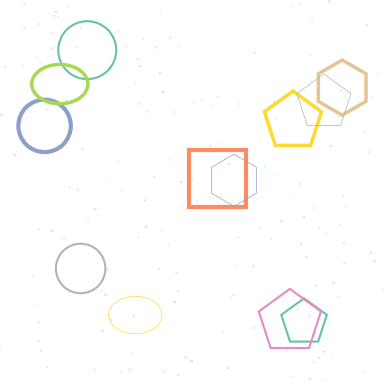[{"shape": "circle", "thickness": 1.5, "radius": 0.38, "center": [0.227, 0.87]}, {"shape": "pentagon", "thickness": 1.5, "radius": 0.31, "center": [0.79, 0.163]}, {"shape": "square", "thickness": 3, "radius": 0.37, "center": [0.564, 0.536]}, {"shape": "hexagon", "thickness": 0.5, "radius": 0.34, "center": [0.608, 0.532]}, {"shape": "circle", "thickness": 3, "radius": 0.34, "center": [0.116, 0.673]}, {"shape": "pentagon", "thickness": 1.5, "radius": 0.42, "center": [0.753, 0.165]}, {"shape": "oval", "thickness": 2.5, "radius": 0.36, "center": [0.155, 0.782]}, {"shape": "oval", "thickness": 0.5, "radius": 0.35, "center": [0.351, 0.182]}, {"shape": "pentagon", "thickness": 2.5, "radius": 0.39, "center": [0.761, 0.686]}, {"shape": "hexagon", "thickness": 2.5, "radius": 0.36, "center": [0.889, 0.772]}, {"shape": "pentagon", "thickness": 0.5, "radius": 0.37, "center": [0.841, 0.734]}, {"shape": "circle", "thickness": 1.5, "radius": 0.32, "center": [0.209, 0.303]}]